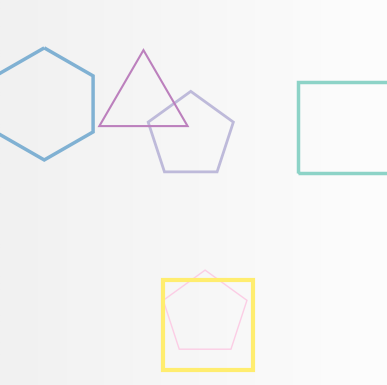[{"shape": "square", "thickness": 2.5, "radius": 0.59, "center": [0.887, 0.669]}, {"shape": "pentagon", "thickness": 2, "radius": 0.58, "center": [0.492, 0.647]}, {"shape": "hexagon", "thickness": 2.5, "radius": 0.73, "center": [0.114, 0.73]}, {"shape": "pentagon", "thickness": 1, "radius": 0.57, "center": [0.529, 0.185]}, {"shape": "triangle", "thickness": 1.5, "radius": 0.66, "center": [0.37, 0.738]}, {"shape": "square", "thickness": 3, "radius": 0.58, "center": [0.538, 0.156]}]